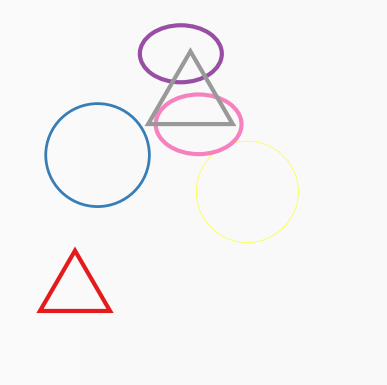[{"shape": "triangle", "thickness": 3, "radius": 0.52, "center": [0.194, 0.245]}, {"shape": "circle", "thickness": 2, "radius": 0.67, "center": [0.252, 0.597]}, {"shape": "oval", "thickness": 3, "radius": 0.53, "center": [0.467, 0.86]}, {"shape": "circle", "thickness": 0.5, "radius": 0.66, "center": [0.638, 0.502]}, {"shape": "oval", "thickness": 3, "radius": 0.55, "center": [0.513, 0.677]}, {"shape": "triangle", "thickness": 3, "radius": 0.63, "center": [0.491, 0.741]}]